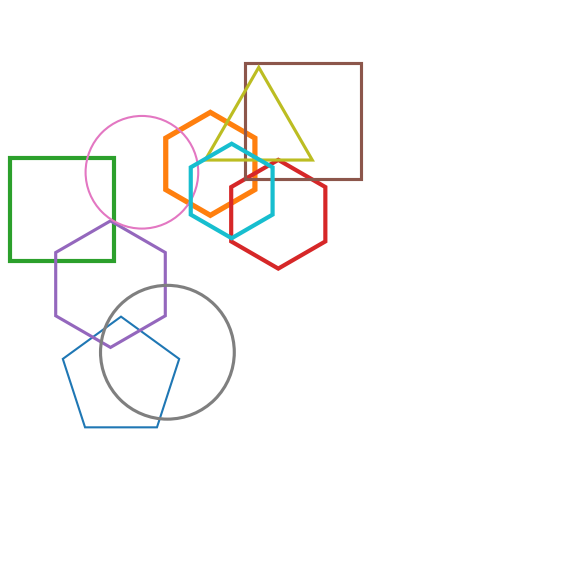[{"shape": "pentagon", "thickness": 1, "radius": 0.53, "center": [0.21, 0.345]}, {"shape": "hexagon", "thickness": 2.5, "radius": 0.45, "center": [0.364, 0.715]}, {"shape": "square", "thickness": 2, "radius": 0.45, "center": [0.107, 0.636]}, {"shape": "hexagon", "thickness": 2, "radius": 0.47, "center": [0.482, 0.628]}, {"shape": "hexagon", "thickness": 1.5, "radius": 0.55, "center": [0.191, 0.507]}, {"shape": "square", "thickness": 1.5, "radius": 0.5, "center": [0.525, 0.79]}, {"shape": "circle", "thickness": 1, "radius": 0.49, "center": [0.246, 0.701]}, {"shape": "circle", "thickness": 1.5, "radius": 0.58, "center": [0.29, 0.389]}, {"shape": "triangle", "thickness": 1.5, "radius": 0.54, "center": [0.448, 0.776]}, {"shape": "hexagon", "thickness": 2, "radius": 0.41, "center": [0.401, 0.668]}]